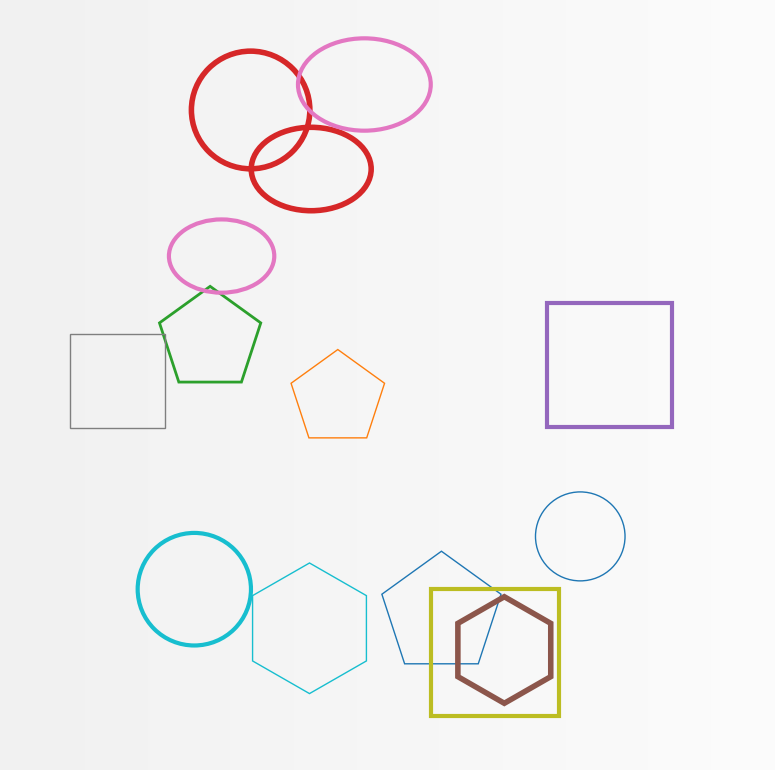[{"shape": "pentagon", "thickness": 0.5, "radius": 0.4, "center": [0.57, 0.203]}, {"shape": "circle", "thickness": 0.5, "radius": 0.29, "center": [0.749, 0.303]}, {"shape": "pentagon", "thickness": 0.5, "radius": 0.32, "center": [0.436, 0.483]}, {"shape": "pentagon", "thickness": 1, "radius": 0.34, "center": [0.271, 0.559]}, {"shape": "oval", "thickness": 2, "radius": 0.39, "center": [0.402, 0.781]}, {"shape": "circle", "thickness": 2, "radius": 0.38, "center": [0.323, 0.857]}, {"shape": "square", "thickness": 1.5, "radius": 0.4, "center": [0.787, 0.526]}, {"shape": "hexagon", "thickness": 2, "radius": 0.35, "center": [0.651, 0.156]}, {"shape": "oval", "thickness": 1.5, "radius": 0.34, "center": [0.286, 0.667]}, {"shape": "oval", "thickness": 1.5, "radius": 0.43, "center": [0.47, 0.89]}, {"shape": "square", "thickness": 0.5, "radius": 0.31, "center": [0.152, 0.505]}, {"shape": "square", "thickness": 1.5, "radius": 0.41, "center": [0.639, 0.152]}, {"shape": "circle", "thickness": 1.5, "radius": 0.37, "center": [0.251, 0.235]}, {"shape": "hexagon", "thickness": 0.5, "radius": 0.42, "center": [0.399, 0.184]}]